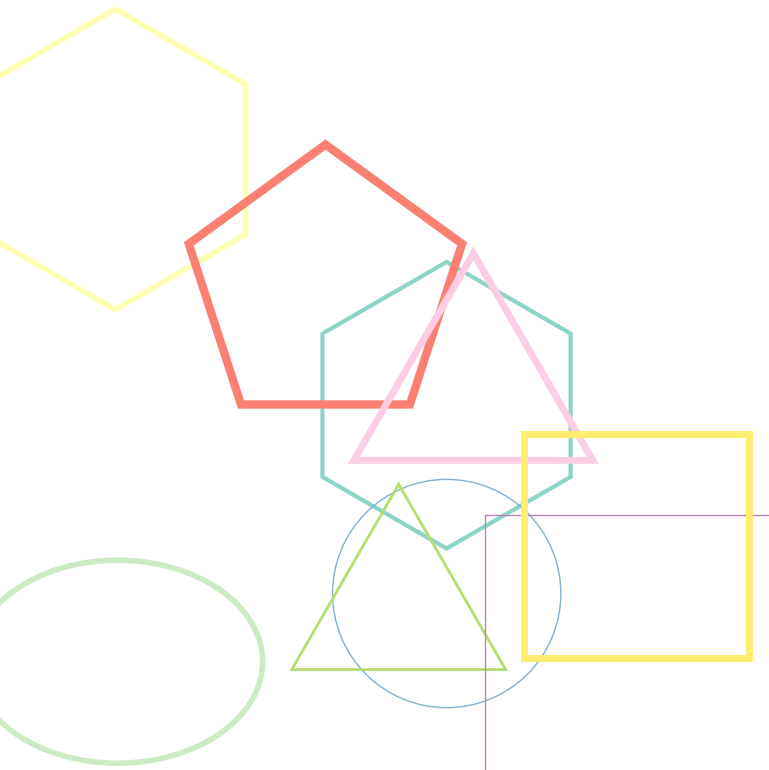[{"shape": "hexagon", "thickness": 1.5, "radius": 0.93, "center": [0.58, 0.474]}, {"shape": "hexagon", "thickness": 2, "radius": 0.98, "center": [0.15, 0.793]}, {"shape": "pentagon", "thickness": 3, "radius": 0.93, "center": [0.423, 0.626]}, {"shape": "circle", "thickness": 0.5, "radius": 0.74, "center": [0.58, 0.229]}, {"shape": "triangle", "thickness": 1, "radius": 0.8, "center": [0.518, 0.211]}, {"shape": "triangle", "thickness": 2.5, "radius": 0.9, "center": [0.615, 0.492]}, {"shape": "square", "thickness": 0.5, "radius": 0.94, "center": [0.818, 0.143]}, {"shape": "oval", "thickness": 2, "radius": 0.94, "center": [0.153, 0.141]}, {"shape": "square", "thickness": 2.5, "radius": 0.73, "center": [0.827, 0.29]}]